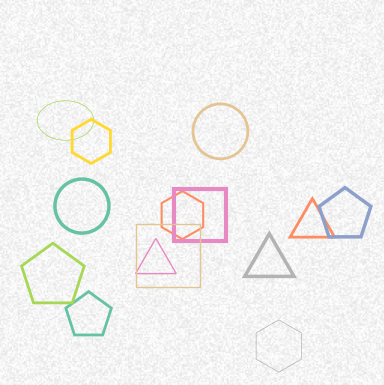[{"shape": "circle", "thickness": 2.5, "radius": 0.35, "center": [0.213, 0.465]}, {"shape": "pentagon", "thickness": 2, "radius": 0.31, "center": [0.23, 0.18]}, {"shape": "triangle", "thickness": 2, "radius": 0.33, "center": [0.811, 0.417]}, {"shape": "hexagon", "thickness": 1.5, "radius": 0.31, "center": [0.474, 0.441]}, {"shape": "pentagon", "thickness": 2.5, "radius": 0.35, "center": [0.896, 0.442]}, {"shape": "triangle", "thickness": 1, "radius": 0.3, "center": [0.405, 0.32]}, {"shape": "square", "thickness": 3, "radius": 0.34, "center": [0.52, 0.441]}, {"shape": "oval", "thickness": 0.5, "radius": 0.37, "center": [0.17, 0.687]}, {"shape": "pentagon", "thickness": 2, "radius": 0.43, "center": [0.137, 0.283]}, {"shape": "hexagon", "thickness": 2, "radius": 0.29, "center": [0.237, 0.633]}, {"shape": "square", "thickness": 1, "radius": 0.41, "center": [0.437, 0.337]}, {"shape": "circle", "thickness": 2, "radius": 0.36, "center": [0.573, 0.659]}, {"shape": "triangle", "thickness": 2.5, "radius": 0.37, "center": [0.7, 0.319]}, {"shape": "hexagon", "thickness": 0.5, "radius": 0.34, "center": [0.724, 0.101]}]